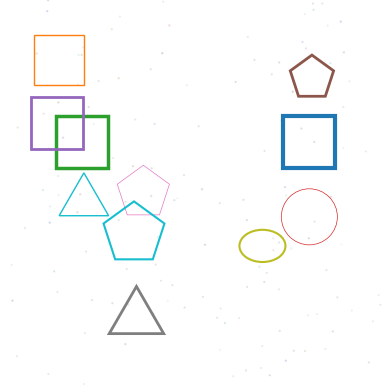[{"shape": "square", "thickness": 3, "radius": 0.34, "center": [0.802, 0.63]}, {"shape": "square", "thickness": 1, "radius": 0.32, "center": [0.153, 0.843]}, {"shape": "square", "thickness": 2.5, "radius": 0.34, "center": [0.213, 0.631]}, {"shape": "circle", "thickness": 0.5, "radius": 0.36, "center": [0.803, 0.437]}, {"shape": "square", "thickness": 2, "radius": 0.33, "center": [0.148, 0.68]}, {"shape": "pentagon", "thickness": 2, "radius": 0.3, "center": [0.81, 0.798]}, {"shape": "pentagon", "thickness": 0.5, "radius": 0.36, "center": [0.372, 0.5]}, {"shape": "triangle", "thickness": 2, "radius": 0.41, "center": [0.354, 0.174]}, {"shape": "oval", "thickness": 1.5, "radius": 0.3, "center": [0.682, 0.361]}, {"shape": "pentagon", "thickness": 1.5, "radius": 0.42, "center": [0.348, 0.394]}, {"shape": "triangle", "thickness": 1, "radius": 0.37, "center": [0.218, 0.477]}]